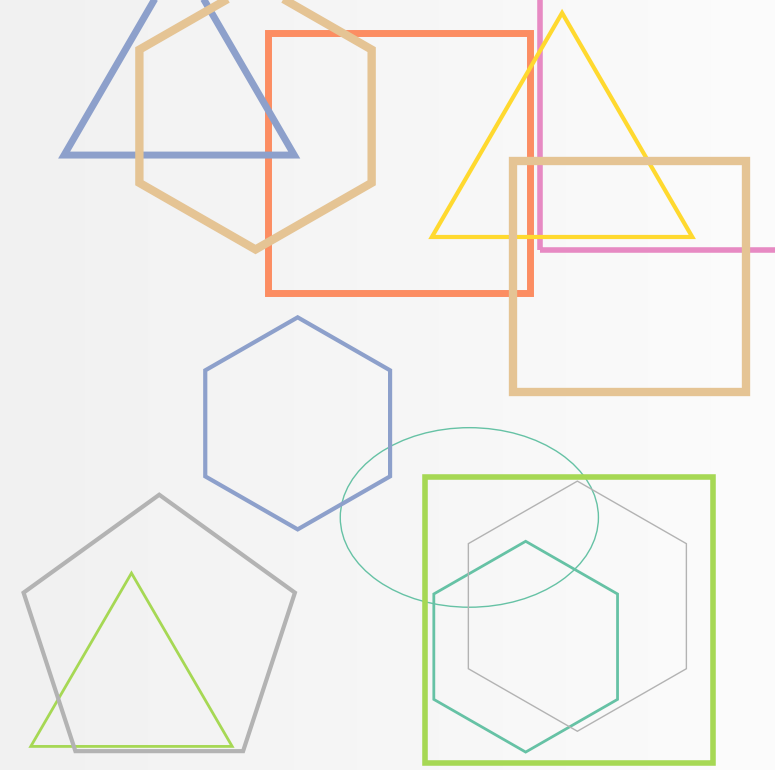[{"shape": "hexagon", "thickness": 1, "radius": 0.68, "center": [0.678, 0.16]}, {"shape": "oval", "thickness": 0.5, "radius": 0.83, "center": [0.606, 0.328]}, {"shape": "square", "thickness": 2.5, "radius": 0.85, "center": [0.515, 0.789]}, {"shape": "triangle", "thickness": 2.5, "radius": 0.86, "center": [0.231, 0.884]}, {"shape": "hexagon", "thickness": 1.5, "radius": 0.69, "center": [0.384, 0.45]}, {"shape": "square", "thickness": 2, "radius": 0.93, "center": [0.883, 0.863]}, {"shape": "square", "thickness": 2, "radius": 0.93, "center": [0.734, 0.194]}, {"shape": "triangle", "thickness": 1, "radius": 0.75, "center": [0.17, 0.106]}, {"shape": "triangle", "thickness": 1.5, "radius": 0.97, "center": [0.725, 0.789]}, {"shape": "hexagon", "thickness": 3, "radius": 0.87, "center": [0.33, 0.849]}, {"shape": "square", "thickness": 3, "radius": 0.75, "center": [0.812, 0.641]}, {"shape": "pentagon", "thickness": 1.5, "radius": 0.92, "center": [0.205, 0.173]}, {"shape": "hexagon", "thickness": 0.5, "radius": 0.81, "center": [0.745, 0.213]}]